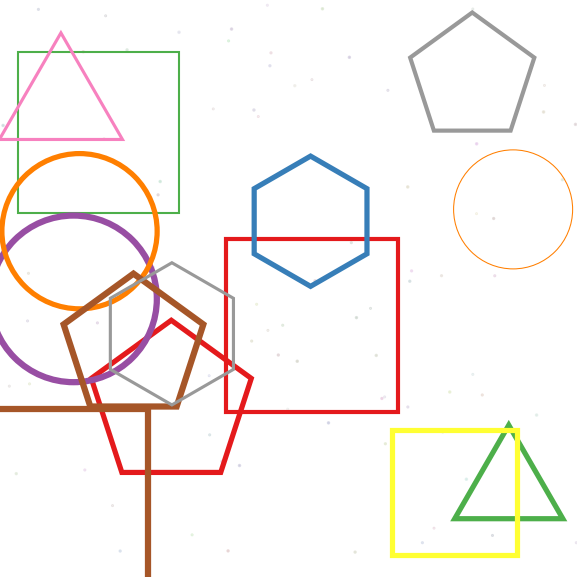[{"shape": "square", "thickness": 2, "radius": 0.75, "center": [0.54, 0.435]}, {"shape": "pentagon", "thickness": 2.5, "radius": 0.73, "center": [0.297, 0.299]}, {"shape": "hexagon", "thickness": 2.5, "radius": 0.56, "center": [0.538, 0.616]}, {"shape": "triangle", "thickness": 2.5, "radius": 0.54, "center": [0.881, 0.155]}, {"shape": "square", "thickness": 1, "radius": 0.7, "center": [0.171, 0.77]}, {"shape": "circle", "thickness": 3, "radius": 0.72, "center": [0.127, 0.482]}, {"shape": "circle", "thickness": 0.5, "radius": 0.52, "center": [0.889, 0.637]}, {"shape": "circle", "thickness": 2.5, "radius": 0.67, "center": [0.138, 0.599]}, {"shape": "square", "thickness": 2.5, "radius": 0.54, "center": [0.787, 0.146]}, {"shape": "square", "thickness": 3, "radius": 0.73, "center": [0.11, 0.145]}, {"shape": "pentagon", "thickness": 3, "radius": 0.64, "center": [0.231, 0.398]}, {"shape": "triangle", "thickness": 1.5, "radius": 0.62, "center": [0.105, 0.819]}, {"shape": "pentagon", "thickness": 2, "radius": 0.57, "center": [0.818, 0.864]}, {"shape": "hexagon", "thickness": 1.5, "radius": 0.62, "center": [0.298, 0.421]}]